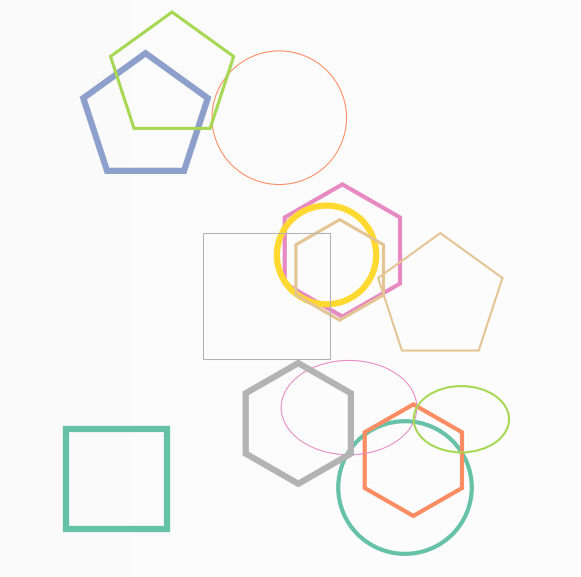[{"shape": "circle", "thickness": 2, "radius": 0.57, "center": [0.697, 0.155]}, {"shape": "square", "thickness": 3, "radius": 0.43, "center": [0.2, 0.17]}, {"shape": "hexagon", "thickness": 2, "radius": 0.48, "center": [0.711, 0.202]}, {"shape": "circle", "thickness": 0.5, "radius": 0.58, "center": [0.48, 0.795]}, {"shape": "pentagon", "thickness": 3, "radius": 0.56, "center": [0.25, 0.794]}, {"shape": "hexagon", "thickness": 2, "radius": 0.57, "center": [0.589, 0.565]}, {"shape": "oval", "thickness": 0.5, "radius": 0.58, "center": [0.6, 0.293]}, {"shape": "oval", "thickness": 1, "radius": 0.41, "center": [0.794, 0.273]}, {"shape": "pentagon", "thickness": 1.5, "radius": 0.56, "center": [0.296, 0.867]}, {"shape": "circle", "thickness": 3, "radius": 0.43, "center": [0.562, 0.558]}, {"shape": "pentagon", "thickness": 1, "radius": 0.56, "center": [0.758, 0.483]}, {"shape": "hexagon", "thickness": 1.5, "radius": 0.44, "center": [0.584, 0.532]}, {"shape": "hexagon", "thickness": 3, "radius": 0.52, "center": [0.513, 0.266]}, {"shape": "square", "thickness": 0.5, "radius": 0.54, "center": [0.458, 0.487]}]